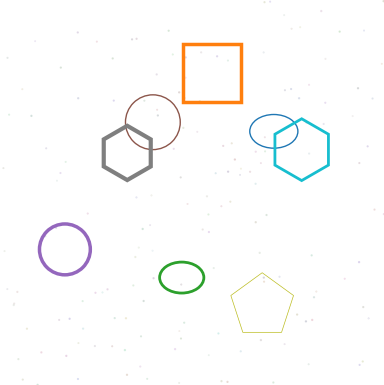[{"shape": "oval", "thickness": 1, "radius": 0.31, "center": [0.711, 0.659]}, {"shape": "square", "thickness": 2.5, "radius": 0.38, "center": [0.551, 0.811]}, {"shape": "oval", "thickness": 2, "radius": 0.29, "center": [0.472, 0.279]}, {"shape": "circle", "thickness": 2.5, "radius": 0.33, "center": [0.169, 0.352]}, {"shape": "circle", "thickness": 1, "radius": 0.36, "center": [0.397, 0.683]}, {"shape": "hexagon", "thickness": 3, "radius": 0.35, "center": [0.33, 0.603]}, {"shape": "pentagon", "thickness": 0.5, "radius": 0.43, "center": [0.681, 0.206]}, {"shape": "hexagon", "thickness": 2, "radius": 0.4, "center": [0.784, 0.611]}]